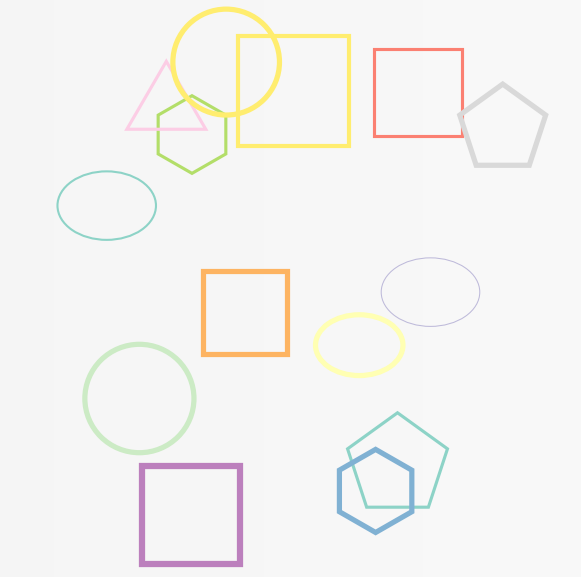[{"shape": "oval", "thickness": 1, "radius": 0.42, "center": [0.184, 0.643]}, {"shape": "pentagon", "thickness": 1.5, "radius": 0.45, "center": [0.684, 0.194]}, {"shape": "oval", "thickness": 2.5, "radius": 0.38, "center": [0.618, 0.401]}, {"shape": "oval", "thickness": 0.5, "radius": 0.42, "center": [0.741, 0.493]}, {"shape": "square", "thickness": 1.5, "radius": 0.38, "center": [0.719, 0.839]}, {"shape": "hexagon", "thickness": 2.5, "radius": 0.36, "center": [0.646, 0.149]}, {"shape": "square", "thickness": 2.5, "radius": 0.36, "center": [0.422, 0.458]}, {"shape": "hexagon", "thickness": 1.5, "radius": 0.34, "center": [0.33, 0.766]}, {"shape": "triangle", "thickness": 1.5, "radius": 0.39, "center": [0.286, 0.814]}, {"shape": "pentagon", "thickness": 2.5, "radius": 0.39, "center": [0.865, 0.776]}, {"shape": "square", "thickness": 3, "radius": 0.42, "center": [0.328, 0.107]}, {"shape": "circle", "thickness": 2.5, "radius": 0.47, "center": [0.24, 0.309]}, {"shape": "circle", "thickness": 2.5, "radius": 0.46, "center": [0.389, 0.892]}, {"shape": "square", "thickness": 2, "radius": 0.48, "center": [0.504, 0.841]}]